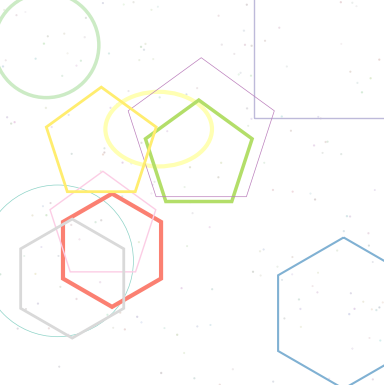[{"shape": "circle", "thickness": 0.5, "radius": 0.98, "center": [0.15, 0.322]}, {"shape": "oval", "thickness": 3, "radius": 0.69, "center": [0.412, 0.665]}, {"shape": "square", "thickness": 1, "radius": 0.97, "center": [0.855, 0.888]}, {"shape": "hexagon", "thickness": 3, "radius": 0.74, "center": [0.291, 0.35]}, {"shape": "hexagon", "thickness": 1.5, "radius": 0.98, "center": [0.893, 0.187]}, {"shape": "pentagon", "thickness": 2.5, "radius": 0.73, "center": [0.516, 0.594]}, {"shape": "pentagon", "thickness": 1, "radius": 0.72, "center": [0.267, 0.411]}, {"shape": "hexagon", "thickness": 2, "radius": 0.77, "center": [0.188, 0.276]}, {"shape": "pentagon", "thickness": 0.5, "radius": 1.0, "center": [0.523, 0.651]}, {"shape": "circle", "thickness": 2.5, "radius": 0.68, "center": [0.12, 0.883]}, {"shape": "pentagon", "thickness": 2, "radius": 0.75, "center": [0.263, 0.624]}]